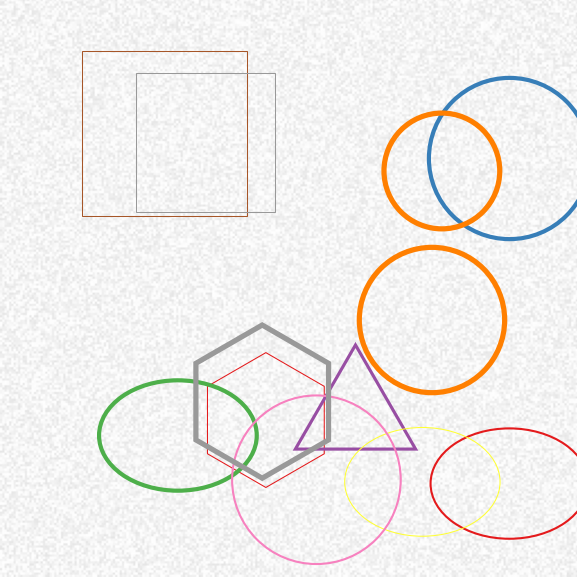[{"shape": "oval", "thickness": 1, "radius": 0.68, "center": [0.882, 0.162]}, {"shape": "hexagon", "thickness": 0.5, "radius": 0.58, "center": [0.46, 0.272]}, {"shape": "circle", "thickness": 2, "radius": 0.7, "center": [0.882, 0.725]}, {"shape": "oval", "thickness": 2, "radius": 0.68, "center": [0.308, 0.245]}, {"shape": "triangle", "thickness": 1.5, "radius": 0.6, "center": [0.616, 0.282]}, {"shape": "circle", "thickness": 2.5, "radius": 0.5, "center": [0.765, 0.703]}, {"shape": "circle", "thickness": 2.5, "radius": 0.63, "center": [0.748, 0.445]}, {"shape": "oval", "thickness": 0.5, "radius": 0.67, "center": [0.731, 0.165]}, {"shape": "square", "thickness": 0.5, "radius": 0.71, "center": [0.285, 0.768]}, {"shape": "circle", "thickness": 1, "radius": 0.73, "center": [0.548, 0.168]}, {"shape": "hexagon", "thickness": 2.5, "radius": 0.66, "center": [0.454, 0.304]}, {"shape": "square", "thickness": 0.5, "radius": 0.6, "center": [0.356, 0.753]}]